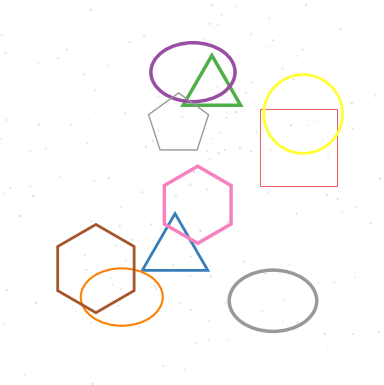[{"shape": "square", "thickness": 0.5, "radius": 0.5, "center": [0.775, 0.617]}, {"shape": "triangle", "thickness": 2, "radius": 0.49, "center": [0.455, 0.347]}, {"shape": "triangle", "thickness": 2.5, "radius": 0.43, "center": [0.55, 0.77]}, {"shape": "oval", "thickness": 2.5, "radius": 0.55, "center": [0.501, 0.813]}, {"shape": "oval", "thickness": 1.5, "radius": 0.53, "center": [0.316, 0.228]}, {"shape": "circle", "thickness": 2, "radius": 0.51, "center": [0.787, 0.704]}, {"shape": "hexagon", "thickness": 2, "radius": 0.57, "center": [0.249, 0.302]}, {"shape": "hexagon", "thickness": 2.5, "radius": 0.5, "center": [0.514, 0.468]}, {"shape": "pentagon", "thickness": 1, "radius": 0.41, "center": [0.464, 0.677]}, {"shape": "oval", "thickness": 2.5, "radius": 0.57, "center": [0.709, 0.219]}]